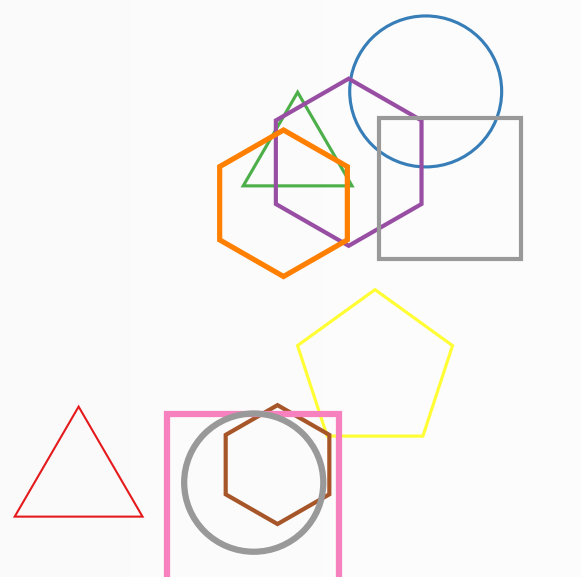[{"shape": "triangle", "thickness": 1, "radius": 0.63, "center": [0.135, 0.168]}, {"shape": "circle", "thickness": 1.5, "radius": 0.65, "center": [0.732, 0.841]}, {"shape": "triangle", "thickness": 1.5, "radius": 0.54, "center": [0.512, 0.731]}, {"shape": "hexagon", "thickness": 2, "radius": 0.72, "center": [0.6, 0.718]}, {"shape": "hexagon", "thickness": 2.5, "radius": 0.63, "center": [0.488, 0.647]}, {"shape": "pentagon", "thickness": 1.5, "radius": 0.7, "center": [0.645, 0.357]}, {"shape": "hexagon", "thickness": 2, "radius": 0.51, "center": [0.477, 0.195]}, {"shape": "square", "thickness": 3, "radius": 0.74, "center": [0.435, 0.135]}, {"shape": "circle", "thickness": 3, "radius": 0.6, "center": [0.437, 0.163]}, {"shape": "square", "thickness": 2, "radius": 0.61, "center": [0.774, 0.673]}]